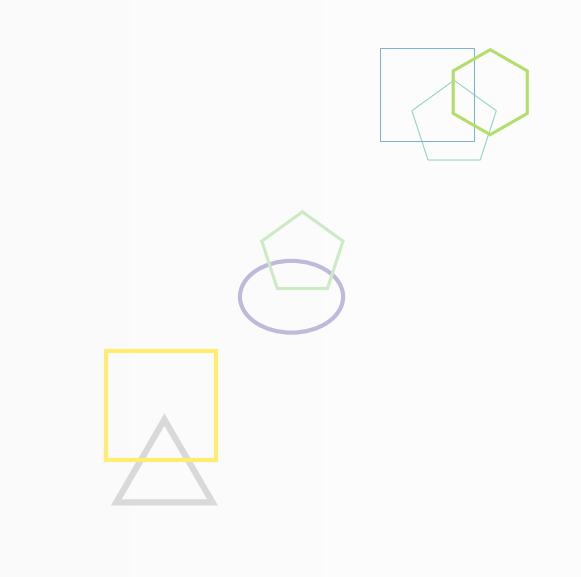[{"shape": "pentagon", "thickness": 0.5, "radius": 0.38, "center": [0.781, 0.784]}, {"shape": "oval", "thickness": 2, "radius": 0.44, "center": [0.502, 0.485]}, {"shape": "square", "thickness": 0.5, "radius": 0.4, "center": [0.734, 0.835]}, {"shape": "hexagon", "thickness": 1.5, "radius": 0.37, "center": [0.843, 0.84]}, {"shape": "triangle", "thickness": 3, "radius": 0.48, "center": [0.283, 0.177]}, {"shape": "pentagon", "thickness": 1.5, "radius": 0.37, "center": [0.52, 0.559]}, {"shape": "square", "thickness": 2, "radius": 0.47, "center": [0.277, 0.296]}]